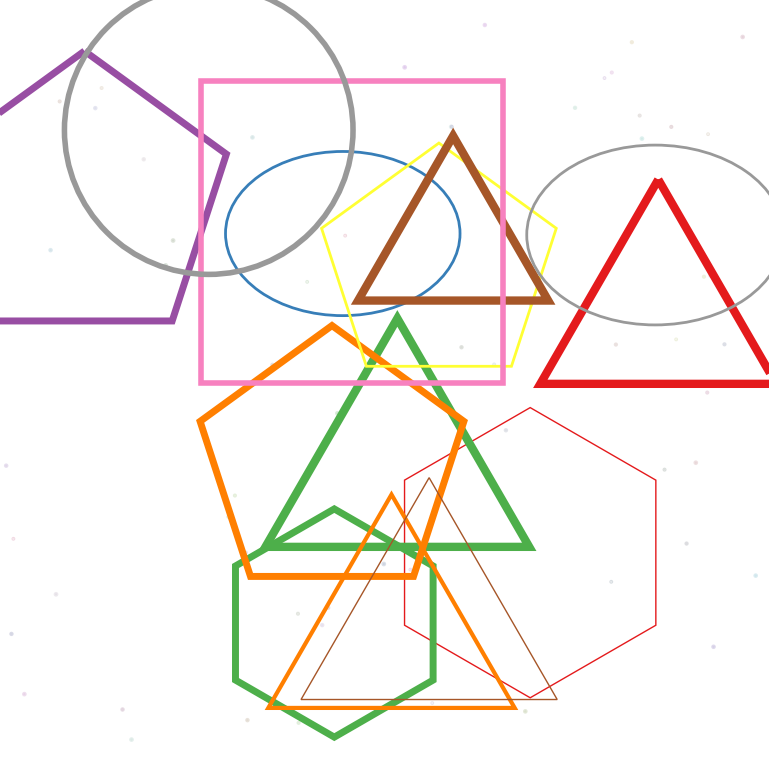[{"shape": "hexagon", "thickness": 0.5, "radius": 0.94, "center": [0.689, 0.282]}, {"shape": "triangle", "thickness": 3, "radius": 0.88, "center": [0.855, 0.59]}, {"shape": "oval", "thickness": 1, "radius": 0.76, "center": [0.445, 0.697]}, {"shape": "triangle", "thickness": 3, "radius": 0.99, "center": [0.516, 0.389]}, {"shape": "hexagon", "thickness": 2.5, "radius": 0.74, "center": [0.434, 0.191]}, {"shape": "pentagon", "thickness": 2.5, "radius": 0.97, "center": [0.11, 0.74]}, {"shape": "triangle", "thickness": 1.5, "radius": 0.92, "center": [0.508, 0.173]}, {"shape": "pentagon", "thickness": 2.5, "radius": 0.9, "center": [0.431, 0.397]}, {"shape": "pentagon", "thickness": 1, "radius": 0.8, "center": [0.57, 0.654]}, {"shape": "triangle", "thickness": 0.5, "radius": 0.96, "center": [0.557, 0.188]}, {"shape": "triangle", "thickness": 3, "radius": 0.71, "center": [0.588, 0.681]}, {"shape": "square", "thickness": 2, "radius": 0.98, "center": [0.457, 0.699]}, {"shape": "oval", "thickness": 1, "radius": 0.83, "center": [0.851, 0.695]}, {"shape": "circle", "thickness": 2, "radius": 0.94, "center": [0.271, 0.831]}]